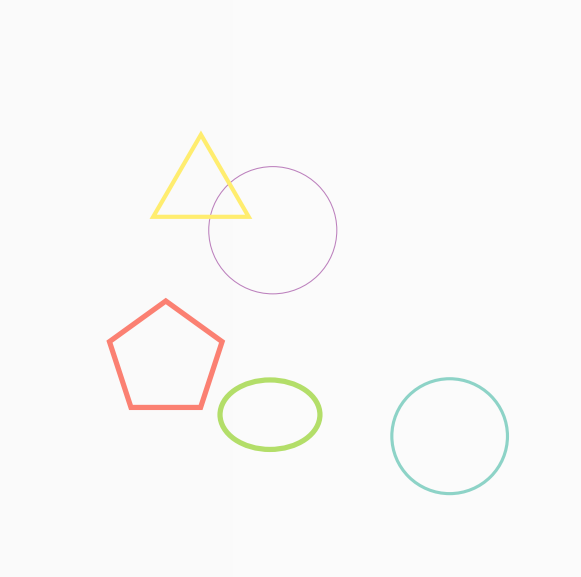[{"shape": "circle", "thickness": 1.5, "radius": 0.5, "center": [0.774, 0.244]}, {"shape": "pentagon", "thickness": 2.5, "radius": 0.51, "center": [0.285, 0.376]}, {"shape": "oval", "thickness": 2.5, "radius": 0.43, "center": [0.464, 0.281]}, {"shape": "circle", "thickness": 0.5, "radius": 0.55, "center": [0.469, 0.6]}, {"shape": "triangle", "thickness": 2, "radius": 0.47, "center": [0.346, 0.671]}]